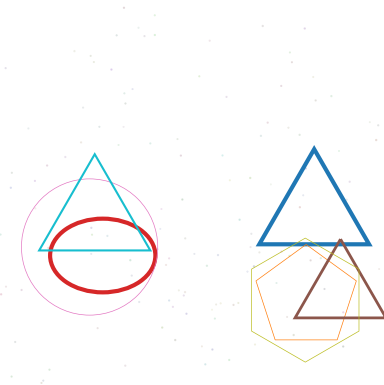[{"shape": "triangle", "thickness": 3, "radius": 0.82, "center": [0.816, 0.448]}, {"shape": "pentagon", "thickness": 0.5, "radius": 0.69, "center": [0.795, 0.228]}, {"shape": "oval", "thickness": 3, "radius": 0.68, "center": [0.267, 0.336]}, {"shape": "triangle", "thickness": 2, "radius": 0.68, "center": [0.884, 0.242]}, {"shape": "circle", "thickness": 0.5, "radius": 0.88, "center": [0.233, 0.358]}, {"shape": "hexagon", "thickness": 0.5, "radius": 0.81, "center": [0.793, 0.22]}, {"shape": "triangle", "thickness": 1.5, "radius": 0.83, "center": [0.246, 0.433]}]